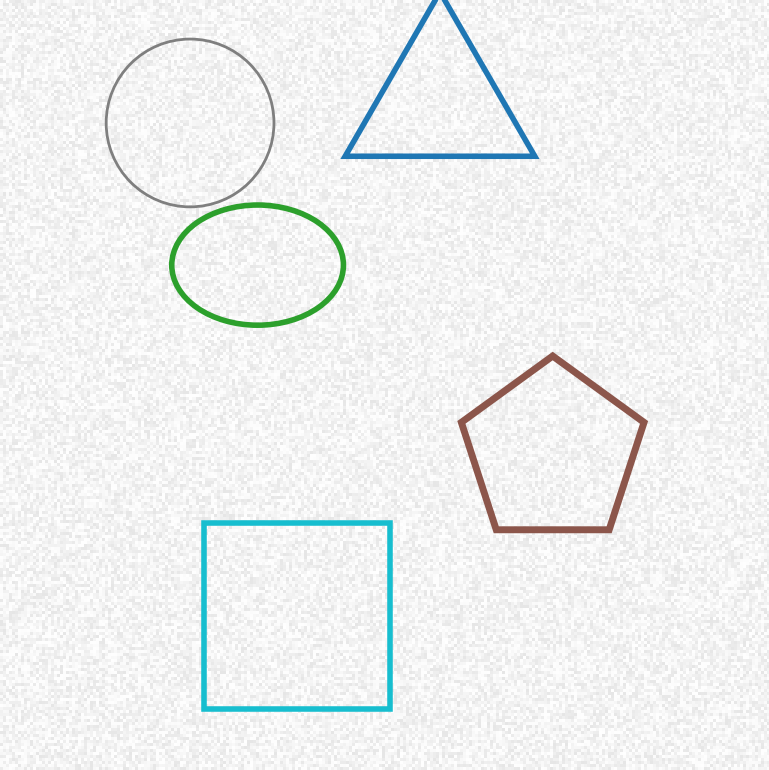[{"shape": "triangle", "thickness": 2, "radius": 0.71, "center": [0.571, 0.868]}, {"shape": "oval", "thickness": 2, "radius": 0.56, "center": [0.335, 0.656]}, {"shape": "pentagon", "thickness": 2.5, "radius": 0.62, "center": [0.718, 0.413]}, {"shape": "circle", "thickness": 1, "radius": 0.54, "center": [0.247, 0.84]}, {"shape": "square", "thickness": 2, "radius": 0.6, "center": [0.386, 0.2]}]